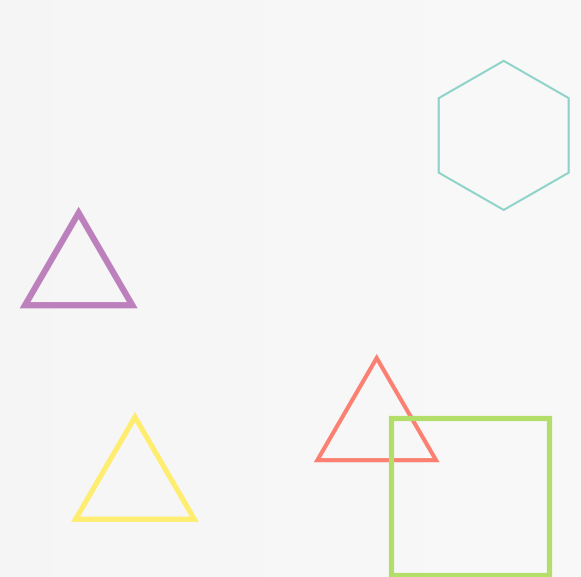[{"shape": "hexagon", "thickness": 1, "radius": 0.65, "center": [0.867, 0.765]}, {"shape": "triangle", "thickness": 2, "radius": 0.59, "center": [0.648, 0.261]}, {"shape": "square", "thickness": 2.5, "radius": 0.68, "center": [0.809, 0.14]}, {"shape": "triangle", "thickness": 3, "radius": 0.53, "center": [0.135, 0.524]}, {"shape": "triangle", "thickness": 2.5, "radius": 0.59, "center": [0.232, 0.159]}]